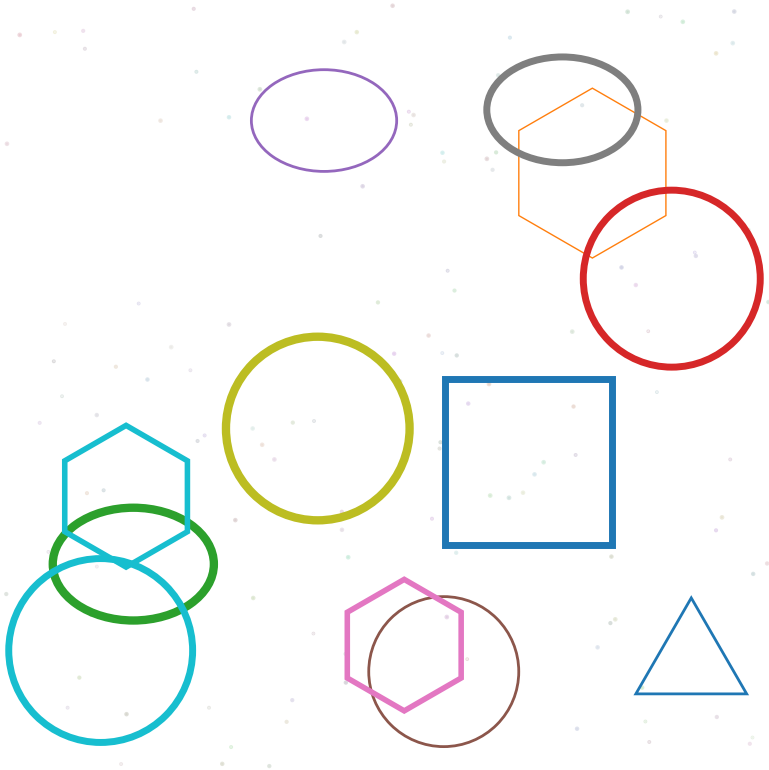[{"shape": "square", "thickness": 2.5, "radius": 0.54, "center": [0.686, 0.4]}, {"shape": "triangle", "thickness": 1, "radius": 0.42, "center": [0.898, 0.14]}, {"shape": "hexagon", "thickness": 0.5, "radius": 0.55, "center": [0.769, 0.775]}, {"shape": "oval", "thickness": 3, "radius": 0.52, "center": [0.173, 0.267]}, {"shape": "circle", "thickness": 2.5, "radius": 0.57, "center": [0.872, 0.638]}, {"shape": "oval", "thickness": 1, "radius": 0.47, "center": [0.421, 0.843]}, {"shape": "circle", "thickness": 1, "radius": 0.49, "center": [0.576, 0.128]}, {"shape": "hexagon", "thickness": 2, "radius": 0.43, "center": [0.525, 0.162]}, {"shape": "oval", "thickness": 2.5, "radius": 0.49, "center": [0.73, 0.857]}, {"shape": "circle", "thickness": 3, "radius": 0.6, "center": [0.413, 0.443]}, {"shape": "circle", "thickness": 2.5, "radius": 0.6, "center": [0.131, 0.155]}, {"shape": "hexagon", "thickness": 2, "radius": 0.46, "center": [0.164, 0.356]}]